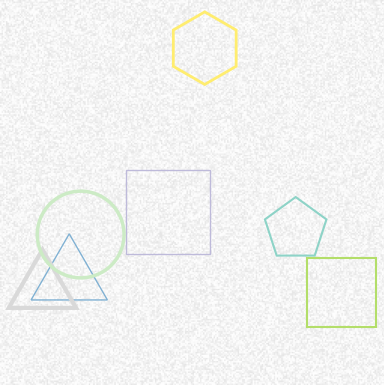[{"shape": "pentagon", "thickness": 1.5, "radius": 0.42, "center": [0.768, 0.404]}, {"shape": "square", "thickness": 1, "radius": 0.54, "center": [0.437, 0.449]}, {"shape": "triangle", "thickness": 1, "radius": 0.57, "center": [0.18, 0.278]}, {"shape": "square", "thickness": 1.5, "radius": 0.45, "center": [0.887, 0.24]}, {"shape": "triangle", "thickness": 3, "radius": 0.5, "center": [0.11, 0.251]}, {"shape": "circle", "thickness": 2.5, "radius": 0.56, "center": [0.209, 0.391]}, {"shape": "hexagon", "thickness": 2, "radius": 0.47, "center": [0.532, 0.875]}]